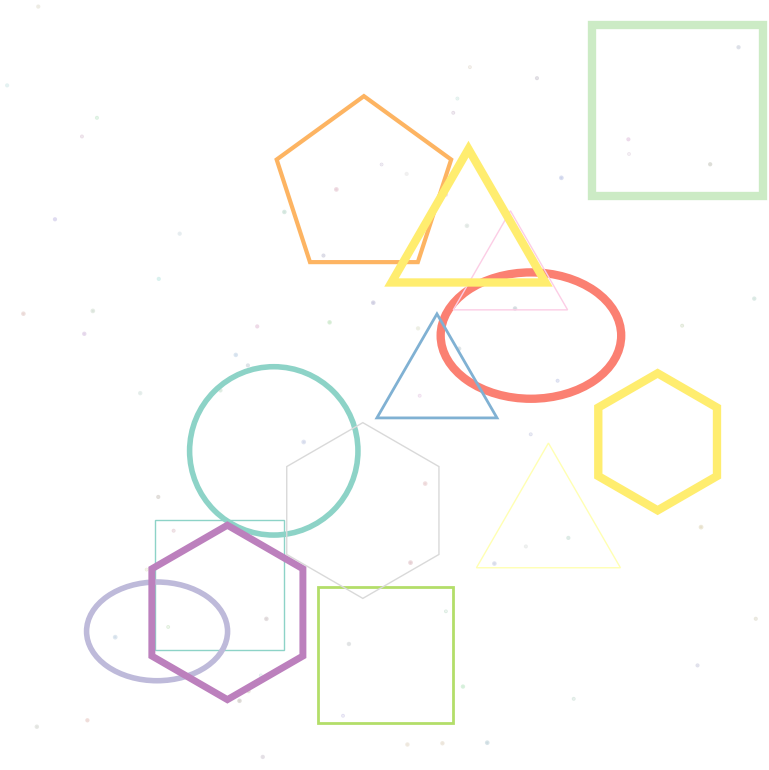[{"shape": "square", "thickness": 0.5, "radius": 0.42, "center": [0.285, 0.24]}, {"shape": "circle", "thickness": 2, "radius": 0.55, "center": [0.356, 0.414]}, {"shape": "triangle", "thickness": 0.5, "radius": 0.54, "center": [0.712, 0.317]}, {"shape": "oval", "thickness": 2, "radius": 0.46, "center": [0.204, 0.18]}, {"shape": "oval", "thickness": 3, "radius": 0.59, "center": [0.69, 0.564]}, {"shape": "triangle", "thickness": 1, "radius": 0.45, "center": [0.567, 0.502]}, {"shape": "pentagon", "thickness": 1.5, "radius": 0.6, "center": [0.473, 0.756]}, {"shape": "square", "thickness": 1, "radius": 0.44, "center": [0.5, 0.149]}, {"shape": "triangle", "thickness": 0.5, "radius": 0.43, "center": [0.663, 0.64]}, {"shape": "hexagon", "thickness": 0.5, "radius": 0.57, "center": [0.471, 0.337]}, {"shape": "hexagon", "thickness": 2.5, "radius": 0.57, "center": [0.295, 0.205]}, {"shape": "square", "thickness": 3, "radius": 0.56, "center": [0.879, 0.857]}, {"shape": "hexagon", "thickness": 3, "radius": 0.45, "center": [0.854, 0.426]}, {"shape": "triangle", "thickness": 3, "radius": 0.58, "center": [0.608, 0.691]}]